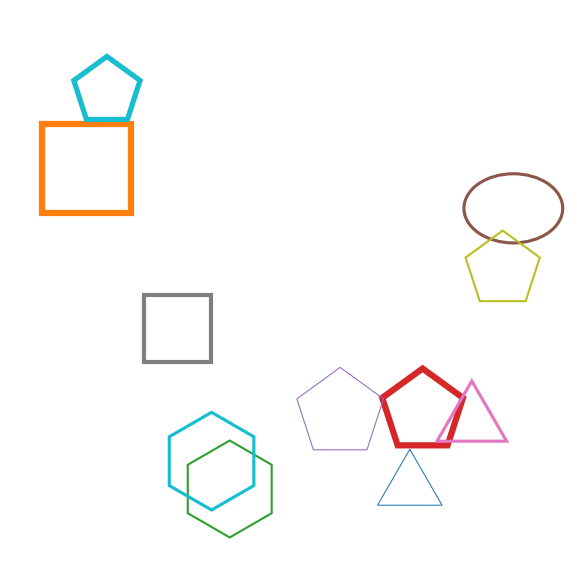[{"shape": "triangle", "thickness": 0.5, "radius": 0.32, "center": [0.71, 0.157]}, {"shape": "square", "thickness": 3, "radius": 0.38, "center": [0.15, 0.708]}, {"shape": "hexagon", "thickness": 1, "radius": 0.42, "center": [0.398, 0.152]}, {"shape": "pentagon", "thickness": 3, "radius": 0.37, "center": [0.732, 0.287]}, {"shape": "pentagon", "thickness": 0.5, "radius": 0.39, "center": [0.589, 0.284]}, {"shape": "oval", "thickness": 1.5, "radius": 0.43, "center": [0.889, 0.638]}, {"shape": "triangle", "thickness": 1.5, "radius": 0.35, "center": [0.817, 0.27]}, {"shape": "square", "thickness": 2, "radius": 0.29, "center": [0.308, 0.431]}, {"shape": "pentagon", "thickness": 1, "radius": 0.34, "center": [0.87, 0.532]}, {"shape": "pentagon", "thickness": 2.5, "radius": 0.3, "center": [0.185, 0.841]}, {"shape": "hexagon", "thickness": 1.5, "radius": 0.42, "center": [0.366, 0.201]}]